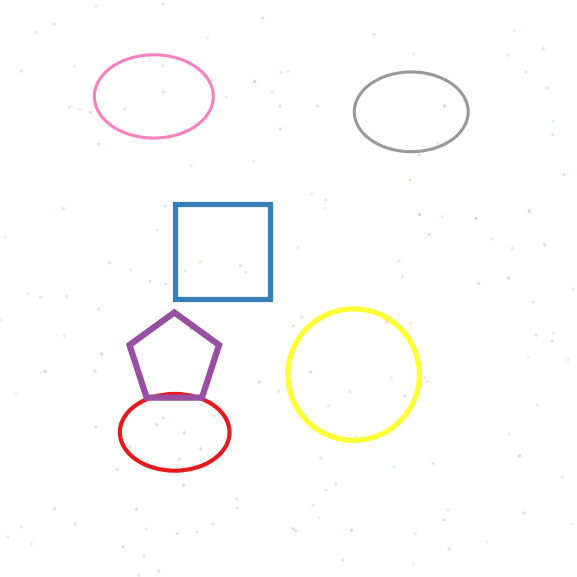[{"shape": "oval", "thickness": 2, "radius": 0.47, "center": [0.303, 0.251]}, {"shape": "square", "thickness": 2.5, "radius": 0.41, "center": [0.386, 0.563]}, {"shape": "pentagon", "thickness": 3, "radius": 0.41, "center": [0.302, 0.377]}, {"shape": "circle", "thickness": 2.5, "radius": 0.57, "center": [0.612, 0.35]}, {"shape": "oval", "thickness": 1.5, "radius": 0.51, "center": [0.266, 0.832]}, {"shape": "oval", "thickness": 1.5, "radius": 0.49, "center": [0.712, 0.806]}]